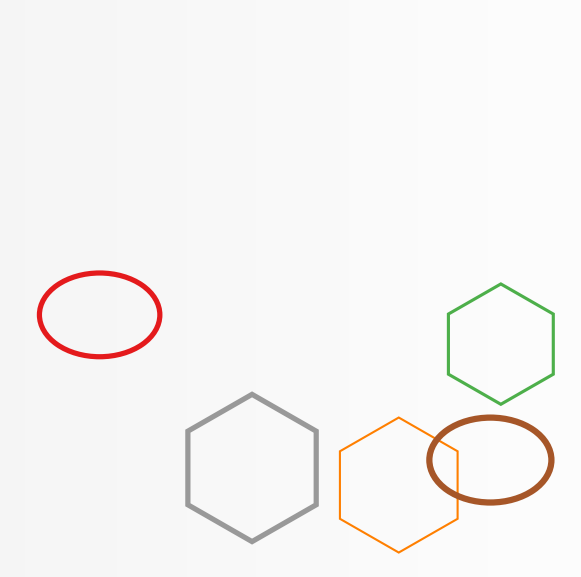[{"shape": "oval", "thickness": 2.5, "radius": 0.52, "center": [0.171, 0.454]}, {"shape": "hexagon", "thickness": 1.5, "radius": 0.52, "center": [0.862, 0.403]}, {"shape": "hexagon", "thickness": 1, "radius": 0.58, "center": [0.686, 0.159]}, {"shape": "oval", "thickness": 3, "radius": 0.52, "center": [0.844, 0.202]}, {"shape": "hexagon", "thickness": 2.5, "radius": 0.64, "center": [0.434, 0.189]}]